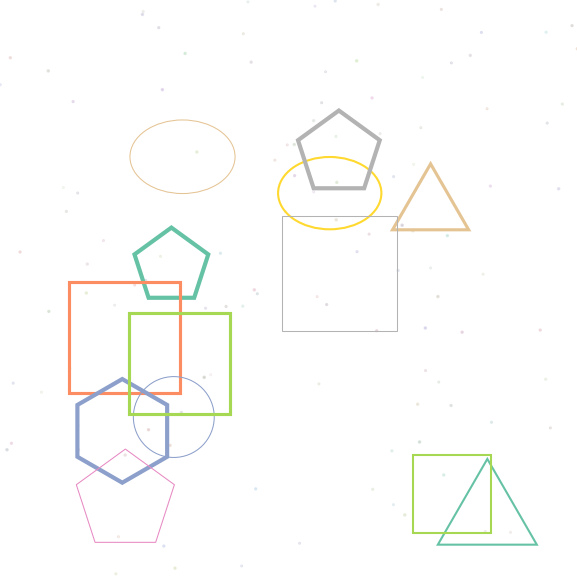[{"shape": "triangle", "thickness": 1, "radius": 0.49, "center": [0.844, 0.105]}, {"shape": "pentagon", "thickness": 2, "radius": 0.34, "center": [0.297, 0.538]}, {"shape": "square", "thickness": 1.5, "radius": 0.48, "center": [0.216, 0.415]}, {"shape": "circle", "thickness": 0.5, "radius": 0.35, "center": [0.301, 0.277]}, {"shape": "hexagon", "thickness": 2, "radius": 0.45, "center": [0.212, 0.253]}, {"shape": "pentagon", "thickness": 0.5, "radius": 0.45, "center": [0.217, 0.132]}, {"shape": "square", "thickness": 1, "radius": 0.34, "center": [0.783, 0.144]}, {"shape": "square", "thickness": 1.5, "radius": 0.44, "center": [0.311, 0.369]}, {"shape": "oval", "thickness": 1, "radius": 0.45, "center": [0.571, 0.665]}, {"shape": "triangle", "thickness": 1.5, "radius": 0.38, "center": [0.746, 0.639]}, {"shape": "oval", "thickness": 0.5, "radius": 0.46, "center": [0.316, 0.728]}, {"shape": "square", "thickness": 0.5, "radius": 0.5, "center": [0.588, 0.526]}, {"shape": "pentagon", "thickness": 2, "radius": 0.37, "center": [0.587, 0.733]}]